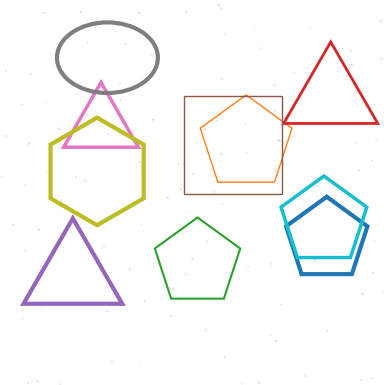[{"shape": "pentagon", "thickness": 3, "radius": 0.56, "center": [0.849, 0.378]}, {"shape": "pentagon", "thickness": 1, "radius": 0.63, "center": [0.639, 0.628]}, {"shape": "pentagon", "thickness": 1.5, "radius": 0.58, "center": [0.513, 0.319]}, {"shape": "triangle", "thickness": 2, "radius": 0.71, "center": [0.859, 0.75]}, {"shape": "triangle", "thickness": 3, "radius": 0.74, "center": [0.189, 0.285]}, {"shape": "square", "thickness": 1, "radius": 0.63, "center": [0.605, 0.624]}, {"shape": "triangle", "thickness": 2.5, "radius": 0.56, "center": [0.262, 0.674]}, {"shape": "oval", "thickness": 3, "radius": 0.66, "center": [0.279, 0.85]}, {"shape": "hexagon", "thickness": 3, "radius": 0.7, "center": [0.252, 0.555]}, {"shape": "pentagon", "thickness": 2.5, "radius": 0.59, "center": [0.841, 0.426]}]